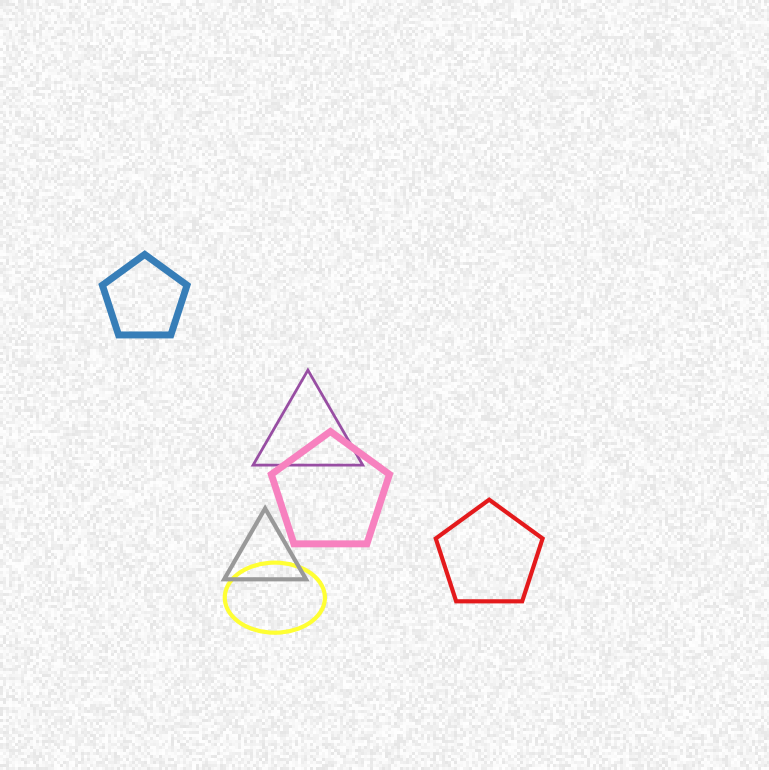[{"shape": "pentagon", "thickness": 1.5, "radius": 0.36, "center": [0.635, 0.278]}, {"shape": "pentagon", "thickness": 2.5, "radius": 0.29, "center": [0.188, 0.612]}, {"shape": "triangle", "thickness": 1, "radius": 0.41, "center": [0.4, 0.437]}, {"shape": "oval", "thickness": 1.5, "radius": 0.33, "center": [0.357, 0.224]}, {"shape": "pentagon", "thickness": 2.5, "radius": 0.4, "center": [0.429, 0.359]}, {"shape": "triangle", "thickness": 1.5, "radius": 0.31, "center": [0.344, 0.278]}]